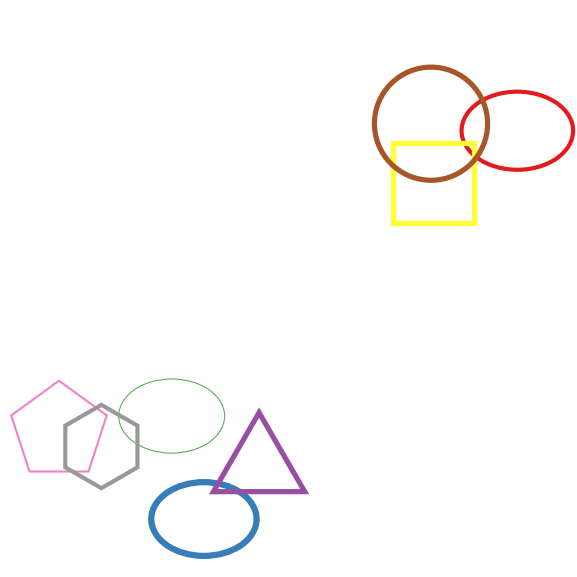[{"shape": "oval", "thickness": 2, "radius": 0.48, "center": [0.896, 0.773]}, {"shape": "oval", "thickness": 3, "radius": 0.46, "center": [0.353, 0.1]}, {"shape": "oval", "thickness": 0.5, "radius": 0.46, "center": [0.297, 0.279]}, {"shape": "triangle", "thickness": 2.5, "radius": 0.46, "center": [0.449, 0.193]}, {"shape": "square", "thickness": 2.5, "radius": 0.35, "center": [0.751, 0.682]}, {"shape": "circle", "thickness": 2.5, "radius": 0.49, "center": [0.746, 0.785]}, {"shape": "pentagon", "thickness": 1, "radius": 0.43, "center": [0.102, 0.253]}, {"shape": "hexagon", "thickness": 2, "radius": 0.36, "center": [0.176, 0.226]}]